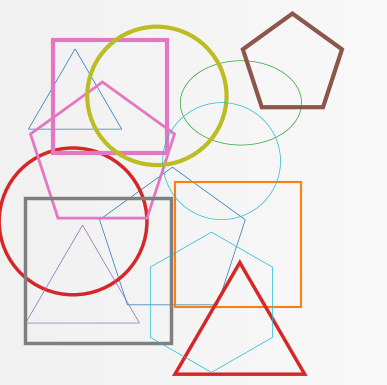[{"shape": "triangle", "thickness": 0.5, "radius": 0.69, "center": [0.194, 0.734]}, {"shape": "pentagon", "thickness": 0.5, "radius": 0.99, "center": [0.445, 0.368]}, {"shape": "square", "thickness": 1.5, "radius": 0.81, "center": [0.614, 0.364]}, {"shape": "oval", "thickness": 0.5, "radius": 0.78, "center": [0.622, 0.733]}, {"shape": "triangle", "thickness": 2.5, "radius": 0.97, "center": [0.619, 0.125]}, {"shape": "circle", "thickness": 2.5, "radius": 0.95, "center": [0.189, 0.425]}, {"shape": "triangle", "thickness": 0.5, "radius": 0.85, "center": [0.213, 0.246]}, {"shape": "pentagon", "thickness": 3, "radius": 0.67, "center": [0.755, 0.83]}, {"shape": "pentagon", "thickness": 2, "radius": 0.98, "center": [0.265, 0.592]}, {"shape": "square", "thickness": 3, "radius": 0.74, "center": [0.285, 0.75]}, {"shape": "square", "thickness": 2.5, "radius": 0.94, "center": [0.254, 0.298]}, {"shape": "circle", "thickness": 3, "radius": 0.9, "center": [0.405, 0.751]}, {"shape": "hexagon", "thickness": 0.5, "radius": 0.91, "center": [0.546, 0.215]}, {"shape": "circle", "thickness": 0.5, "radius": 0.76, "center": [0.572, 0.582]}]